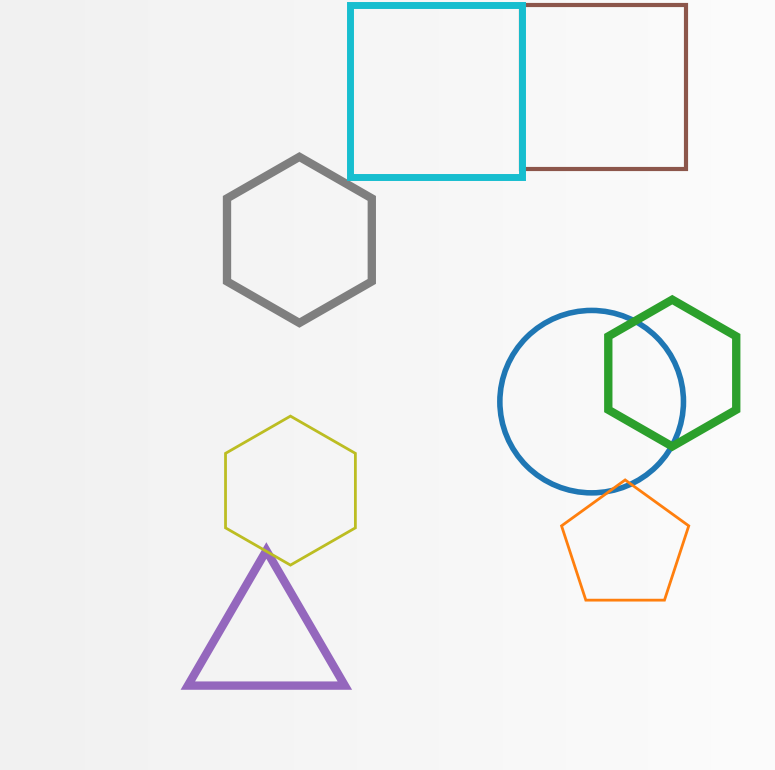[{"shape": "circle", "thickness": 2, "radius": 0.59, "center": [0.763, 0.478]}, {"shape": "pentagon", "thickness": 1, "radius": 0.43, "center": [0.807, 0.29]}, {"shape": "hexagon", "thickness": 3, "radius": 0.48, "center": [0.867, 0.516]}, {"shape": "triangle", "thickness": 3, "radius": 0.58, "center": [0.344, 0.168]}, {"shape": "square", "thickness": 1.5, "radius": 0.53, "center": [0.779, 0.887]}, {"shape": "hexagon", "thickness": 3, "radius": 0.54, "center": [0.386, 0.688]}, {"shape": "hexagon", "thickness": 1, "radius": 0.48, "center": [0.375, 0.363]}, {"shape": "square", "thickness": 2.5, "radius": 0.56, "center": [0.563, 0.882]}]